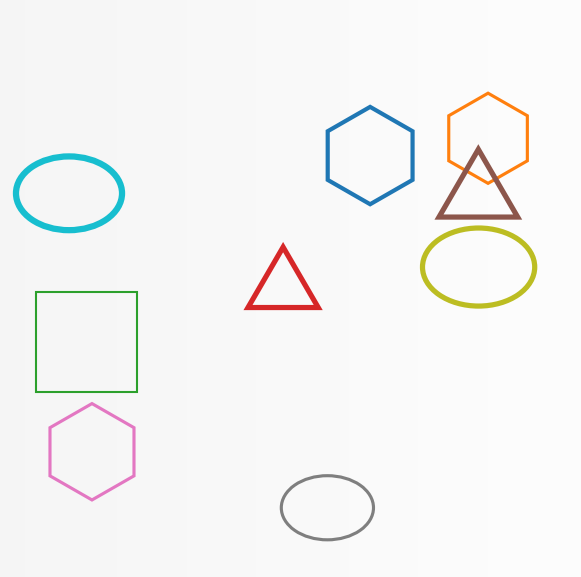[{"shape": "hexagon", "thickness": 2, "radius": 0.42, "center": [0.637, 0.73]}, {"shape": "hexagon", "thickness": 1.5, "radius": 0.39, "center": [0.84, 0.76]}, {"shape": "square", "thickness": 1, "radius": 0.43, "center": [0.149, 0.407]}, {"shape": "triangle", "thickness": 2.5, "radius": 0.35, "center": [0.487, 0.501]}, {"shape": "triangle", "thickness": 2.5, "radius": 0.39, "center": [0.823, 0.662]}, {"shape": "hexagon", "thickness": 1.5, "radius": 0.42, "center": [0.158, 0.217]}, {"shape": "oval", "thickness": 1.5, "radius": 0.4, "center": [0.563, 0.12]}, {"shape": "oval", "thickness": 2.5, "radius": 0.48, "center": [0.823, 0.537]}, {"shape": "oval", "thickness": 3, "radius": 0.46, "center": [0.119, 0.664]}]